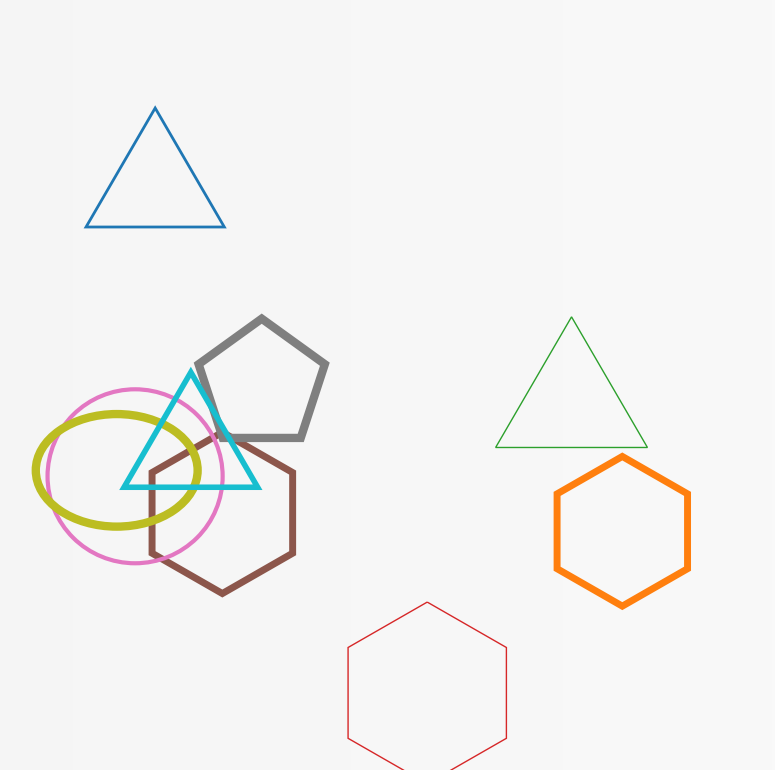[{"shape": "triangle", "thickness": 1, "radius": 0.52, "center": [0.2, 0.757]}, {"shape": "hexagon", "thickness": 2.5, "radius": 0.49, "center": [0.803, 0.31]}, {"shape": "triangle", "thickness": 0.5, "radius": 0.57, "center": [0.737, 0.475]}, {"shape": "hexagon", "thickness": 0.5, "radius": 0.59, "center": [0.551, 0.1]}, {"shape": "hexagon", "thickness": 2.5, "radius": 0.52, "center": [0.287, 0.334]}, {"shape": "circle", "thickness": 1.5, "radius": 0.56, "center": [0.174, 0.381]}, {"shape": "pentagon", "thickness": 3, "radius": 0.43, "center": [0.338, 0.501]}, {"shape": "oval", "thickness": 3, "radius": 0.52, "center": [0.151, 0.389]}, {"shape": "triangle", "thickness": 2, "radius": 0.5, "center": [0.246, 0.417]}]